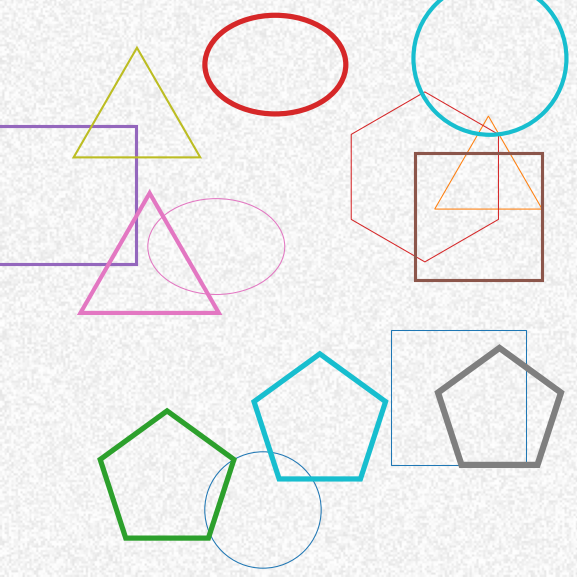[{"shape": "square", "thickness": 0.5, "radius": 0.58, "center": [0.794, 0.311]}, {"shape": "circle", "thickness": 0.5, "radius": 0.5, "center": [0.455, 0.116]}, {"shape": "triangle", "thickness": 0.5, "radius": 0.54, "center": [0.846, 0.691]}, {"shape": "pentagon", "thickness": 2.5, "radius": 0.61, "center": [0.289, 0.166]}, {"shape": "oval", "thickness": 2.5, "radius": 0.61, "center": [0.477, 0.887]}, {"shape": "hexagon", "thickness": 0.5, "radius": 0.74, "center": [0.736, 0.693]}, {"shape": "square", "thickness": 1.5, "radius": 0.6, "center": [0.117, 0.661]}, {"shape": "square", "thickness": 1.5, "radius": 0.55, "center": [0.829, 0.624]}, {"shape": "triangle", "thickness": 2, "radius": 0.69, "center": [0.259, 0.526]}, {"shape": "oval", "thickness": 0.5, "radius": 0.59, "center": [0.375, 0.572]}, {"shape": "pentagon", "thickness": 3, "radius": 0.56, "center": [0.865, 0.285]}, {"shape": "triangle", "thickness": 1, "radius": 0.63, "center": [0.237, 0.79]}, {"shape": "pentagon", "thickness": 2.5, "radius": 0.6, "center": [0.554, 0.267]}, {"shape": "circle", "thickness": 2, "radius": 0.66, "center": [0.848, 0.898]}]